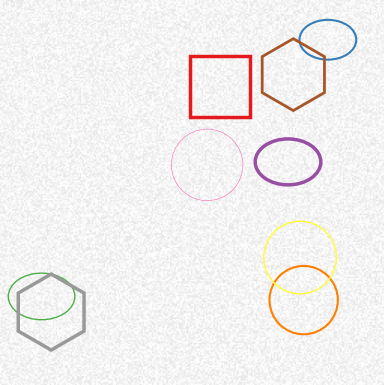[{"shape": "square", "thickness": 2.5, "radius": 0.39, "center": [0.572, 0.775]}, {"shape": "oval", "thickness": 1.5, "radius": 0.37, "center": [0.852, 0.897]}, {"shape": "oval", "thickness": 1, "radius": 0.43, "center": [0.108, 0.23]}, {"shape": "oval", "thickness": 2.5, "radius": 0.43, "center": [0.748, 0.58]}, {"shape": "circle", "thickness": 1.5, "radius": 0.44, "center": [0.789, 0.221]}, {"shape": "circle", "thickness": 1, "radius": 0.47, "center": [0.779, 0.331]}, {"shape": "hexagon", "thickness": 2, "radius": 0.47, "center": [0.762, 0.806]}, {"shape": "circle", "thickness": 0.5, "radius": 0.46, "center": [0.538, 0.572]}, {"shape": "hexagon", "thickness": 2.5, "radius": 0.49, "center": [0.133, 0.189]}]